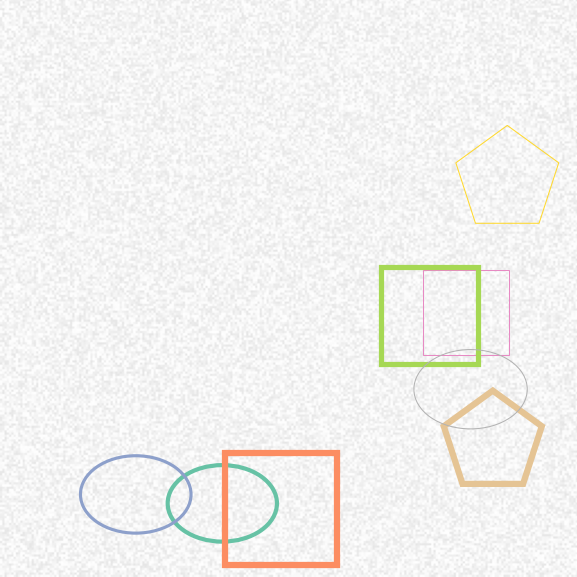[{"shape": "oval", "thickness": 2, "radius": 0.47, "center": [0.385, 0.128]}, {"shape": "square", "thickness": 3, "radius": 0.48, "center": [0.486, 0.118]}, {"shape": "oval", "thickness": 1.5, "radius": 0.48, "center": [0.235, 0.143]}, {"shape": "square", "thickness": 0.5, "radius": 0.37, "center": [0.807, 0.458]}, {"shape": "square", "thickness": 2.5, "radius": 0.42, "center": [0.744, 0.453]}, {"shape": "pentagon", "thickness": 0.5, "radius": 0.47, "center": [0.878, 0.688]}, {"shape": "pentagon", "thickness": 3, "radius": 0.45, "center": [0.853, 0.233]}, {"shape": "oval", "thickness": 0.5, "radius": 0.49, "center": [0.815, 0.325]}]